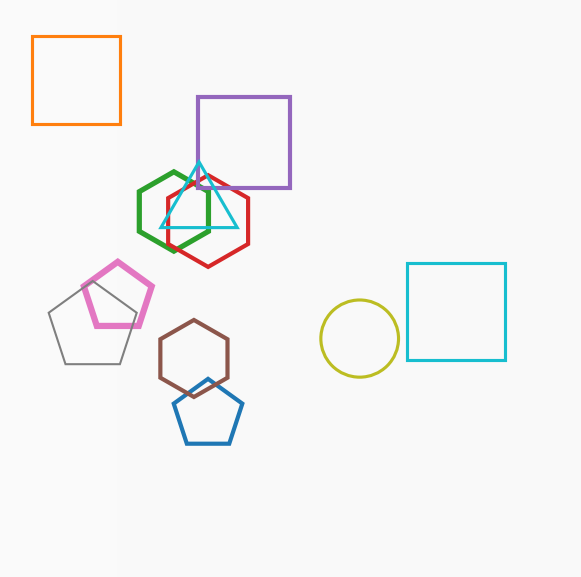[{"shape": "pentagon", "thickness": 2, "radius": 0.31, "center": [0.358, 0.281]}, {"shape": "square", "thickness": 1.5, "radius": 0.38, "center": [0.13, 0.86]}, {"shape": "hexagon", "thickness": 2.5, "radius": 0.34, "center": [0.299, 0.633]}, {"shape": "hexagon", "thickness": 2, "radius": 0.4, "center": [0.358, 0.616]}, {"shape": "square", "thickness": 2, "radius": 0.39, "center": [0.419, 0.753]}, {"shape": "hexagon", "thickness": 2, "radius": 0.33, "center": [0.334, 0.378]}, {"shape": "pentagon", "thickness": 3, "radius": 0.31, "center": [0.203, 0.484]}, {"shape": "pentagon", "thickness": 1, "radius": 0.4, "center": [0.159, 0.433]}, {"shape": "circle", "thickness": 1.5, "radius": 0.33, "center": [0.619, 0.413]}, {"shape": "triangle", "thickness": 1.5, "radius": 0.38, "center": [0.342, 0.643]}, {"shape": "square", "thickness": 1.5, "radius": 0.42, "center": [0.784, 0.46]}]